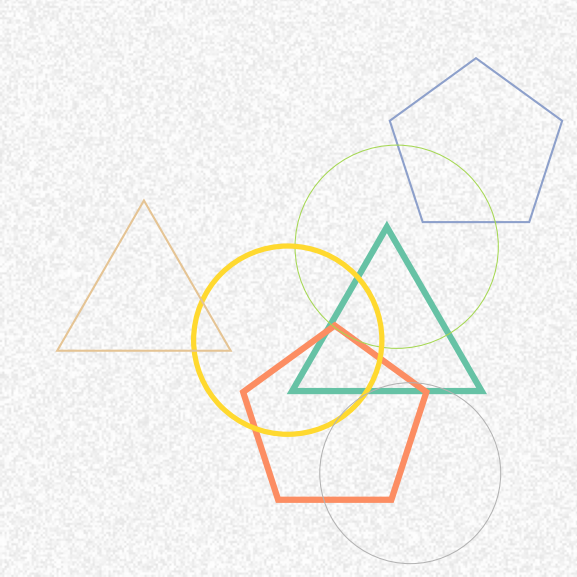[{"shape": "triangle", "thickness": 3, "radius": 0.95, "center": [0.67, 0.417]}, {"shape": "pentagon", "thickness": 3, "radius": 0.83, "center": [0.58, 0.269]}, {"shape": "pentagon", "thickness": 1, "radius": 0.78, "center": [0.824, 0.741]}, {"shape": "circle", "thickness": 0.5, "radius": 0.88, "center": [0.687, 0.572]}, {"shape": "circle", "thickness": 2.5, "radius": 0.81, "center": [0.498, 0.41]}, {"shape": "triangle", "thickness": 1, "radius": 0.87, "center": [0.249, 0.479]}, {"shape": "circle", "thickness": 0.5, "radius": 0.78, "center": [0.71, 0.18]}]